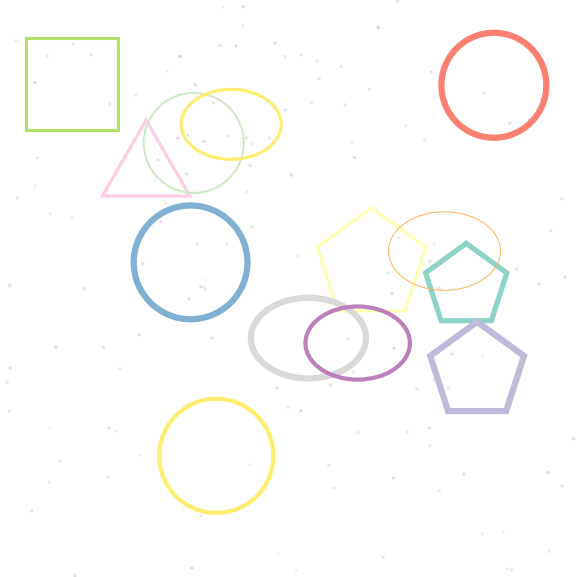[{"shape": "pentagon", "thickness": 2.5, "radius": 0.37, "center": [0.807, 0.504]}, {"shape": "pentagon", "thickness": 1.5, "radius": 0.49, "center": [0.643, 0.541]}, {"shape": "pentagon", "thickness": 3, "radius": 0.43, "center": [0.826, 0.356]}, {"shape": "circle", "thickness": 3, "radius": 0.45, "center": [0.855, 0.852]}, {"shape": "circle", "thickness": 3, "radius": 0.49, "center": [0.33, 0.545]}, {"shape": "oval", "thickness": 0.5, "radius": 0.48, "center": [0.77, 0.564]}, {"shape": "square", "thickness": 1.5, "radius": 0.4, "center": [0.125, 0.853]}, {"shape": "triangle", "thickness": 1.5, "radius": 0.44, "center": [0.253, 0.704]}, {"shape": "oval", "thickness": 3, "radius": 0.5, "center": [0.534, 0.414]}, {"shape": "oval", "thickness": 2, "radius": 0.45, "center": [0.619, 0.405]}, {"shape": "circle", "thickness": 1, "radius": 0.43, "center": [0.336, 0.752]}, {"shape": "oval", "thickness": 1.5, "radius": 0.43, "center": [0.4, 0.784]}, {"shape": "circle", "thickness": 2, "radius": 0.49, "center": [0.375, 0.21]}]